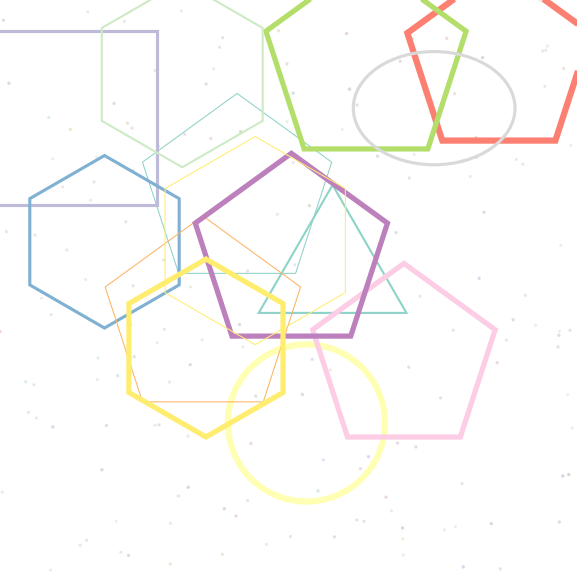[{"shape": "triangle", "thickness": 1, "radius": 0.74, "center": [0.576, 0.531]}, {"shape": "pentagon", "thickness": 0.5, "radius": 0.86, "center": [0.411, 0.665]}, {"shape": "circle", "thickness": 3, "radius": 0.68, "center": [0.531, 0.267]}, {"shape": "square", "thickness": 1.5, "radius": 0.76, "center": [0.12, 0.795]}, {"shape": "pentagon", "thickness": 3, "radius": 0.83, "center": [0.864, 0.89]}, {"shape": "hexagon", "thickness": 1.5, "radius": 0.75, "center": [0.181, 0.58]}, {"shape": "pentagon", "thickness": 0.5, "radius": 0.89, "center": [0.351, 0.447]}, {"shape": "pentagon", "thickness": 2.5, "radius": 0.91, "center": [0.634, 0.889]}, {"shape": "pentagon", "thickness": 2.5, "radius": 0.83, "center": [0.699, 0.377]}, {"shape": "oval", "thickness": 1.5, "radius": 0.7, "center": [0.752, 0.812]}, {"shape": "pentagon", "thickness": 2.5, "radius": 0.87, "center": [0.505, 0.559]}, {"shape": "hexagon", "thickness": 1, "radius": 0.8, "center": [0.316, 0.87]}, {"shape": "hexagon", "thickness": 2.5, "radius": 0.77, "center": [0.357, 0.397]}, {"shape": "hexagon", "thickness": 0.5, "radius": 0.9, "center": [0.442, 0.583]}]